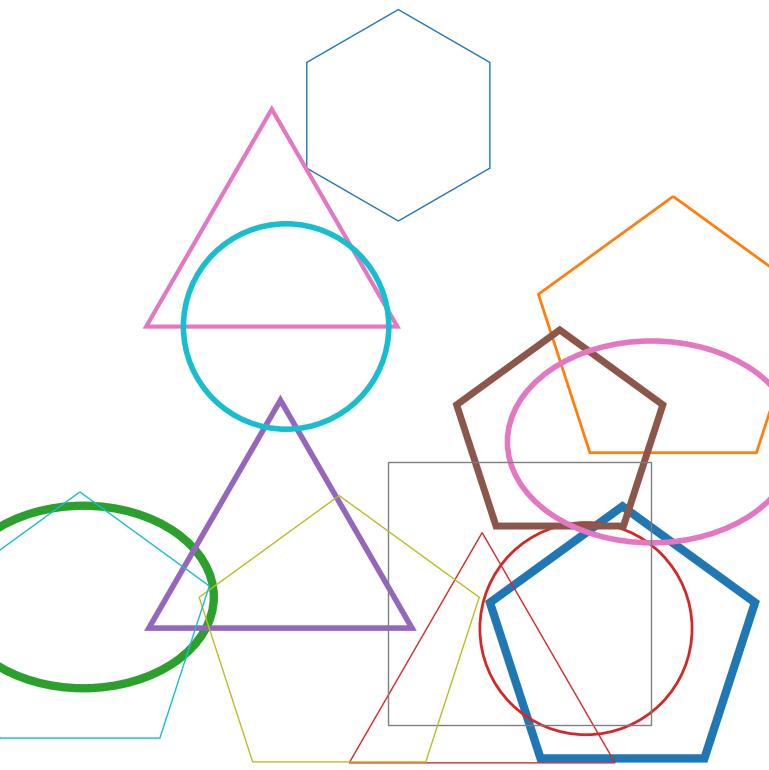[{"shape": "pentagon", "thickness": 3, "radius": 0.9, "center": [0.808, 0.161]}, {"shape": "hexagon", "thickness": 0.5, "radius": 0.69, "center": [0.517, 0.85]}, {"shape": "pentagon", "thickness": 1, "radius": 0.92, "center": [0.874, 0.561]}, {"shape": "oval", "thickness": 3, "radius": 0.85, "center": [0.108, 0.225]}, {"shape": "triangle", "thickness": 0.5, "radius": 1.0, "center": [0.626, 0.109]}, {"shape": "circle", "thickness": 1, "radius": 0.69, "center": [0.761, 0.184]}, {"shape": "triangle", "thickness": 2, "radius": 0.99, "center": [0.364, 0.283]}, {"shape": "pentagon", "thickness": 2.5, "radius": 0.7, "center": [0.727, 0.431]}, {"shape": "oval", "thickness": 2, "radius": 0.94, "center": [0.846, 0.426]}, {"shape": "triangle", "thickness": 1.5, "radius": 0.94, "center": [0.353, 0.67]}, {"shape": "square", "thickness": 0.5, "radius": 0.85, "center": [0.675, 0.229]}, {"shape": "pentagon", "thickness": 0.5, "radius": 0.96, "center": [0.441, 0.165]}, {"shape": "pentagon", "thickness": 0.5, "radius": 0.88, "center": [0.104, 0.184]}, {"shape": "circle", "thickness": 2, "radius": 0.67, "center": [0.372, 0.576]}]